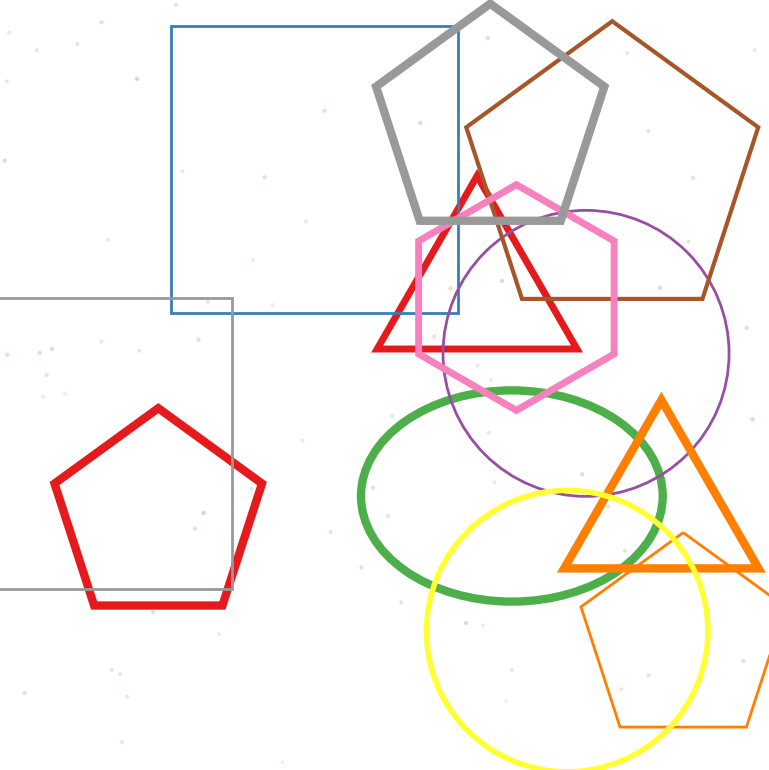[{"shape": "triangle", "thickness": 2.5, "radius": 0.75, "center": [0.62, 0.622]}, {"shape": "pentagon", "thickness": 3, "radius": 0.71, "center": [0.206, 0.328]}, {"shape": "square", "thickness": 1, "radius": 0.93, "center": [0.408, 0.78]}, {"shape": "oval", "thickness": 3, "radius": 0.98, "center": [0.665, 0.356]}, {"shape": "circle", "thickness": 1, "radius": 0.93, "center": [0.761, 0.541]}, {"shape": "pentagon", "thickness": 1, "radius": 0.7, "center": [0.887, 0.169]}, {"shape": "triangle", "thickness": 3, "radius": 0.73, "center": [0.859, 0.335]}, {"shape": "circle", "thickness": 2, "radius": 0.91, "center": [0.737, 0.18]}, {"shape": "pentagon", "thickness": 1.5, "radius": 1.0, "center": [0.795, 0.773]}, {"shape": "hexagon", "thickness": 2.5, "radius": 0.73, "center": [0.671, 0.614]}, {"shape": "square", "thickness": 1, "radius": 0.94, "center": [0.113, 0.424]}, {"shape": "pentagon", "thickness": 3, "radius": 0.78, "center": [0.637, 0.839]}]